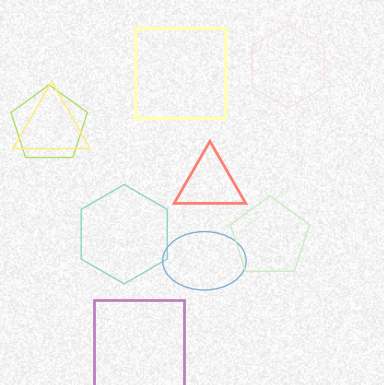[{"shape": "hexagon", "thickness": 1, "radius": 0.65, "center": [0.323, 0.392]}, {"shape": "square", "thickness": 2.5, "radius": 0.59, "center": [0.467, 0.811]}, {"shape": "triangle", "thickness": 2, "radius": 0.54, "center": [0.545, 0.526]}, {"shape": "oval", "thickness": 1, "radius": 0.54, "center": [0.531, 0.323]}, {"shape": "pentagon", "thickness": 1, "radius": 0.52, "center": [0.128, 0.675]}, {"shape": "hexagon", "thickness": 0.5, "radius": 0.54, "center": [0.748, 0.828]}, {"shape": "square", "thickness": 2, "radius": 0.59, "center": [0.361, 0.104]}, {"shape": "pentagon", "thickness": 1, "radius": 0.54, "center": [0.701, 0.383]}, {"shape": "triangle", "thickness": 1, "radius": 0.58, "center": [0.134, 0.672]}]